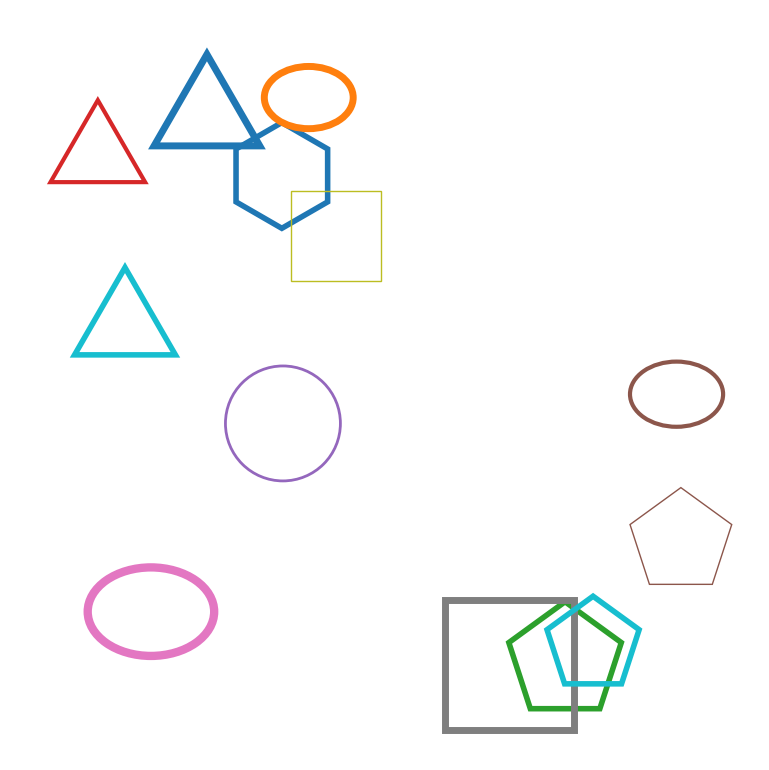[{"shape": "triangle", "thickness": 2.5, "radius": 0.4, "center": [0.269, 0.85]}, {"shape": "hexagon", "thickness": 2, "radius": 0.34, "center": [0.366, 0.772]}, {"shape": "oval", "thickness": 2.5, "radius": 0.29, "center": [0.401, 0.873]}, {"shape": "pentagon", "thickness": 2, "radius": 0.38, "center": [0.734, 0.142]}, {"shape": "triangle", "thickness": 1.5, "radius": 0.35, "center": [0.127, 0.799]}, {"shape": "circle", "thickness": 1, "radius": 0.37, "center": [0.367, 0.45]}, {"shape": "oval", "thickness": 1.5, "radius": 0.3, "center": [0.879, 0.488]}, {"shape": "pentagon", "thickness": 0.5, "radius": 0.35, "center": [0.884, 0.297]}, {"shape": "oval", "thickness": 3, "radius": 0.41, "center": [0.196, 0.206]}, {"shape": "square", "thickness": 2.5, "radius": 0.42, "center": [0.662, 0.136]}, {"shape": "square", "thickness": 0.5, "radius": 0.29, "center": [0.436, 0.693]}, {"shape": "pentagon", "thickness": 2, "radius": 0.31, "center": [0.77, 0.163]}, {"shape": "triangle", "thickness": 2, "radius": 0.38, "center": [0.162, 0.577]}]